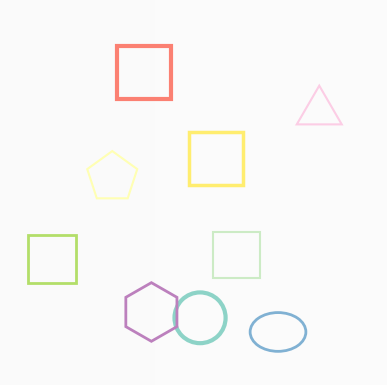[{"shape": "circle", "thickness": 3, "radius": 0.33, "center": [0.516, 0.175]}, {"shape": "pentagon", "thickness": 1.5, "radius": 0.34, "center": [0.29, 0.54]}, {"shape": "square", "thickness": 3, "radius": 0.34, "center": [0.371, 0.811]}, {"shape": "oval", "thickness": 2, "radius": 0.36, "center": [0.717, 0.138]}, {"shape": "square", "thickness": 2, "radius": 0.31, "center": [0.134, 0.326]}, {"shape": "triangle", "thickness": 1.5, "radius": 0.34, "center": [0.824, 0.71]}, {"shape": "hexagon", "thickness": 2, "radius": 0.38, "center": [0.391, 0.19]}, {"shape": "square", "thickness": 1.5, "radius": 0.3, "center": [0.61, 0.337]}, {"shape": "square", "thickness": 2.5, "radius": 0.35, "center": [0.557, 0.589]}]